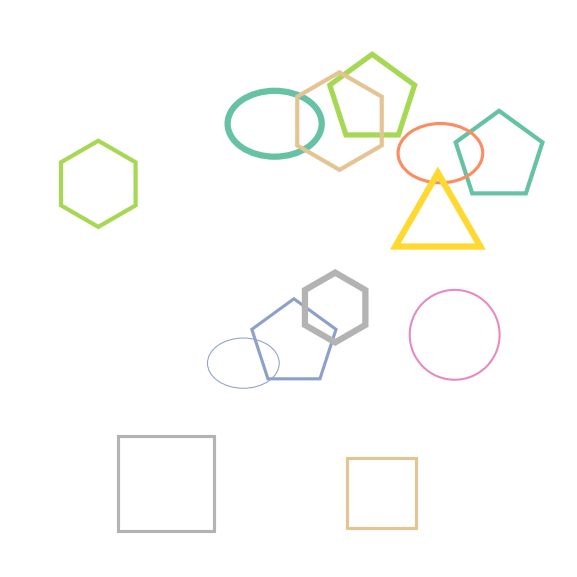[{"shape": "oval", "thickness": 3, "radius": 0.41, "center": [0.476, 0.785]}, {"shape": "pentagon", "thickness": 2, "radius": 0.4, "center": [0.864, 0.728]}, {"shape": "oval", "thickness": 1.5, "radius": 0.37, "center": [0.763, 0.734]}, {"shape": "pentagon", "thickness": 1.5, "radius": 0.38, "center": [0.509, 0.405]}, {"shape": "oval", "thickness": 0.5, "radius": 0.31, "center": [0.421, 0.37]}, {"shape": "circle", "thickness": 1, "radius": 0.39, "center": [0.787, 0.419]}, {"shape": "pentagon", "thickness": 2.5, "radius": 0.39, "center": [0.645, 0.828]}, {"shape": "hexagon", "thickness": 2, "radius": 0.37, "center": [0.17, 0.681]}, {"shape": "triangle", "thickness": 3, "radius": 0.43, "center": [0.758, 0.615]}, {"shape": "square", "thickness": 1.5, "radius": 0.3, "center": [0.66, 0.145]}, {"shape": "hexagon", "thickness": 2, "radius": 0.42, "center": [0.588, 0.789]}, {"shape": "hexagon", "thickness": 3, "radius": 0.3, "center": [0.58, 0.467]}, {"shape": "square", "thickness": 1.5, "radius": 0.41, "center": [0.287, 0.161]}]